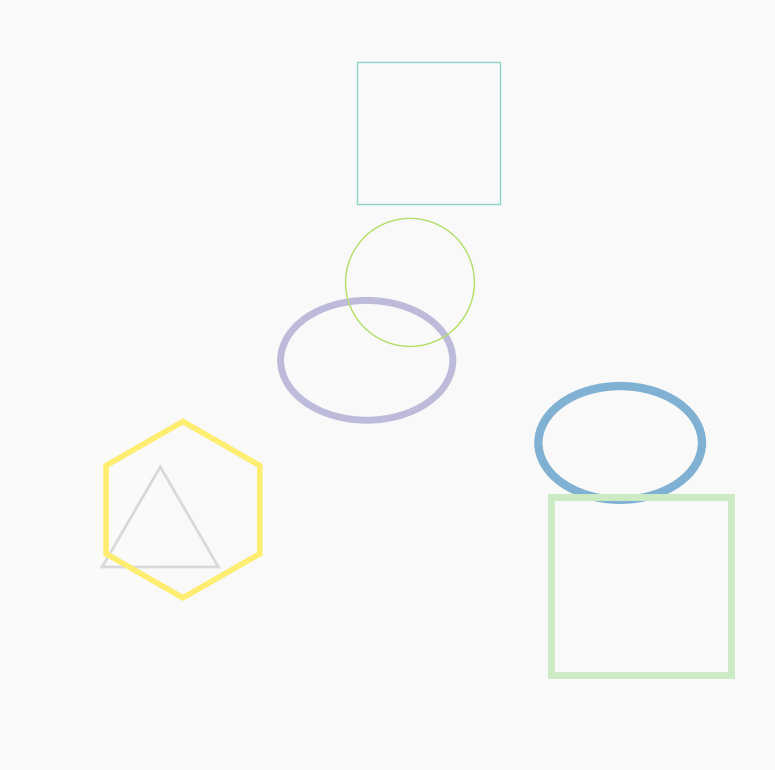[{"shape": "square", "thickness": 0.5, "radius": 0.46, "center": [0.553, 0.827]}, {"shape": "oval", "thickness": 2.5, "radius": 0.56, "center": [0.473, 0.532]}, {"shape": "oval", "thickness": 3, "radius": 0.53, "center": [0.8, 0.425]}, {"shape": "circle", "thickness": 0.5, "radius": 0.42, "center": [0.529, 0.633]}, {"shape": "triangle", "thickness": 1, "radius": 0.43, "center": [0.207, 0.307]}, {"shape": "square", "thickness": 2.5, "radius": 0.58, "center": [0.827, 0.239]}, {"shape": "hexagon", "thickness": 2, "radius": 0.57, "center": [0.236, 0.338]}]